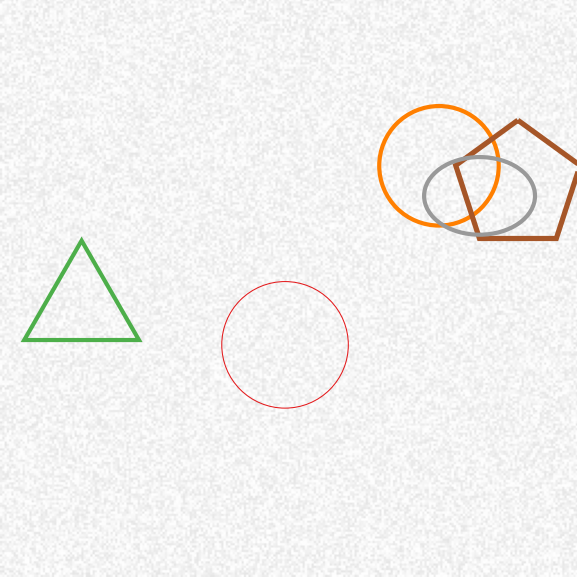[{"shape": "circle", "thickness": 0.5, "radius": 0.55, "center": [0.494, 0.402]}, {"shape": "triangle", "thickness": 2, "radius": 0.57, "center": [0.141, 0.468]}, {"shape": "circle", "thickness": 2, "radius": 0.52, "center": [0.76, 0.712]}, {"shape": "pentagon", "thickness": 2.5, "radius": 0.57, "center": [0.897, 0.678]}, {"shape": "oval", "thickness": 2, "radius": 0.48, "center": [0.83, 0.66]}]